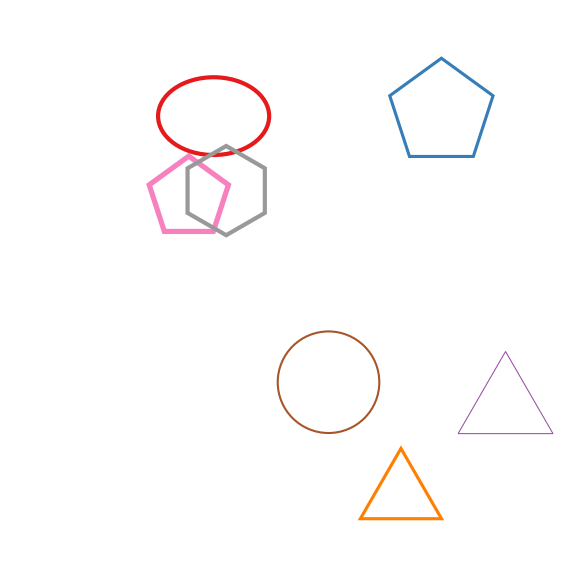[{"shape": "oval", "thickness": 2, "radius": 0.48, "center": [0.37, 0.798]}, {"shape": "pentagon", "thickness": 1.5, "radius": 0.47, "center": [0.764, 0.804]}, {"shape": "triangle", "thickness": 0.5, "radius": 0.47, "center": [0.875, 0.296]}, {"shape": "triangle", "thickness": 1.5, "radius": 0.41, "center": [0.694, 0.141]}, {"shape": "circle", "thickness": 1, "radius": 0.44, "center": [0.569, 0.337]}, {"shape": "pentagon", "thickness": 2.5, "radius": 0.36, "center": [0.327, 0.657]}, {"shape": "hexagon", "thickness": 2, "radius": 0.39, "center": [0.392, 0.669]}]